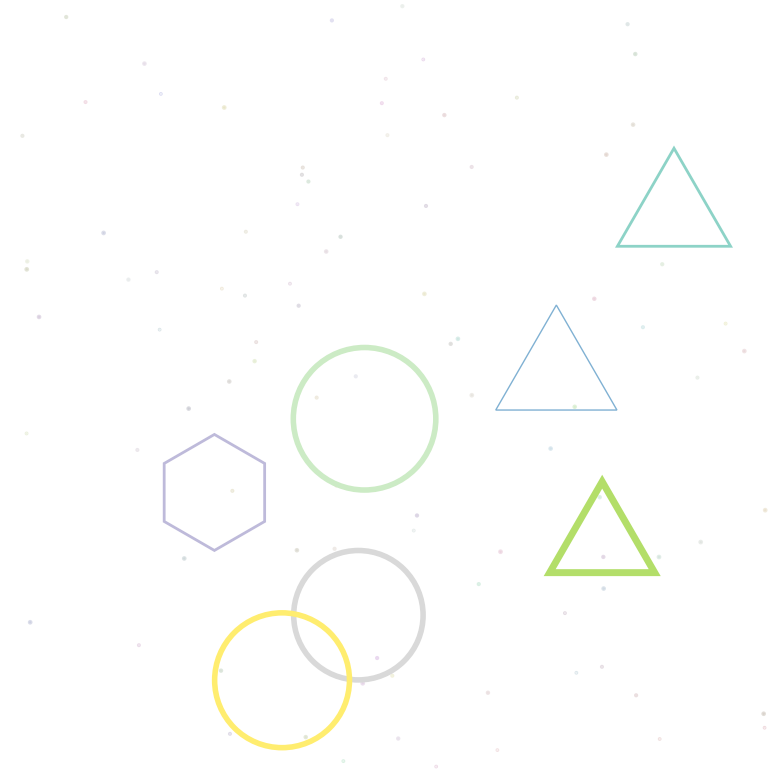[{"shape": "triangle", "thickness": 1, "radius": 0.42, "center": [0.875, 0.723]}, {"shape": "hexagon", "thickness": 1, "radius": 0.38, "center": [0.278, 0.36]}, {"shape": "triangle", "thickness": 0.5, "radius": 0.45, "center": [0.723, 0.513]}, {"shape": "triangle", "thickness": 2.5, "radius": 0.39, "center": [0.782, 0.296]}, {"shape": "circle", "thickness": 2, "radius": 0.42, "center": [0.465, 0.201]}, {"shape": "circle", "thickness": 2, "radius": 0.46, "center": [0.473, 0.456]}, {"shape": "circle", "thickness": 2, "radius": 0.44, "center": [0.366, 0.117]}]